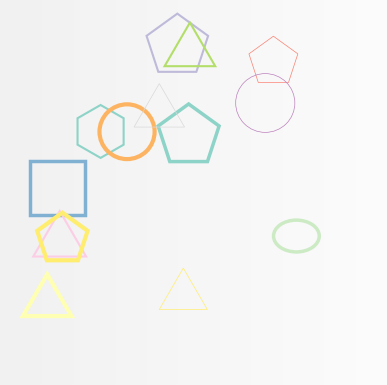[{"shape": "pentagon", "thickness": 2.5, "radius": 0.41, "center": [0.487, 0.647]}, {"shape": "hexagon", "thickness": 1.5, "radius": 0.34, "center": [0.26, 0.659]}, {"shape": "triangle", "thickness": 3, "radius": 0.36, "center": [0.122, 0.215]}, {"shape": "pentagon", "thickness": 1.5, "radius": 0.42, "center": [0.458, 0.881]}, {"shape": "pentagon", "thickness": 0.5, "radius": 0.33, "center": [0.706, 0.84]}, {"shape": "square", "thickness": 2.5, "radius": 0.35, "center": [0.148, 0.512]}, {"shape": "circle", "thickness": 3, "radius": 0.36, "center": [0.328, 0.658]}, {"shape": "triangle", "thickness": 1.5, "radius": 0.38, "center": [0.49, 0.866]}, {"shape": "triangle", "thickness": 1.5, "radius": 0.39, "center": [0.154, 0.373]}, {"shape": "triangle", "thickness": 0.5, "radius": 0.38, "center": [0.411, 0.708]}, {"shape": "circle", "thickness": 0.5, "radius": 0.38, "center": [0.685, 0.732]}, {"shape": "oval", "thickness": 2.5, "radius": 0.29, "center": [0.765, 0.387]}, {"shape": "pentagon", "thickness": 3, "radius": 0.34, "center": [0.161, 0.379]}, {"shape": "triangle", "thickness": 0.5, "radius": 0.36, "center": [0.473, 0.232]}]